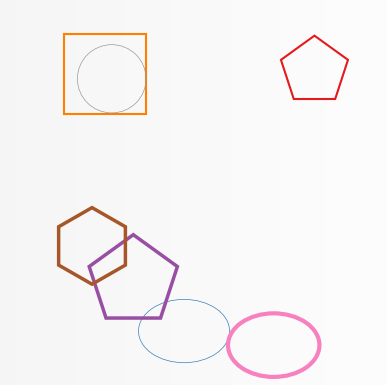[{"shape": "pentagon", "thickness": 1.5, "radius": 0.45, "center": [0.812, 0.816]}, {"shape": "oval", "thickness": 0.5, "radius": 0.59, "center": [0.475, 0.14]}, {"shape": "pentagon", "thickness": 2.5, "radius": 0.6, "center": [0.344, 0.271]}, {"shape": "square", "thickness": 1.5, "radius": 0.52, "center": [0.271, 0.807]}, {"shape": "hexagon", "thickness": 2.5, "radius": 0.5, "center": [0.237, 0.361]}, {"shape": "oval", "thickness": 3, "radius": 0.59, "center": [0.706, 0.104]}, {"shape": "circle", "thickness": 0.5, "radius": 0.44, "center": [0.288, 0.795]}]